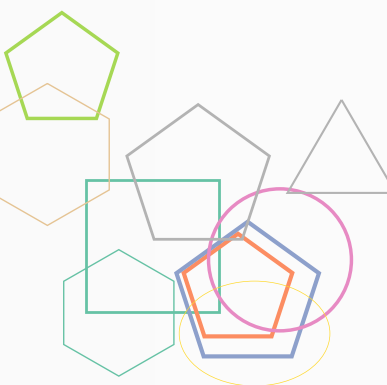[{"shape": "hexagon", "thickness": 1, "radius": 0.82, "center": [0.307, 0.187]}, {"shape": "square", "thickness": 2, "radius": 0.86, "center": [0.393, 0.361]}, {"shape": "pentagon", "thickness": 3, "radius": 0.74, "center": [0.614, 0.246]}, {"shape": "pentagon", "thickness": 3, "radius": 0.97, "center": [0.639, 0.231]}, {"shape": "circle", "thickness": 2.5, "radius": 0.92, "center": [0.723, 0.325]}, {"shape": "pentagon", "thickness": 2.5, "radius": 0.76, "center": [0.16, 0.815]}, {"shape": "oval", "thickness": 0.5, "radius": 0.97, "center": [0.657, 0.134]}, {"shape": "hexagon", "thickness": 1, "radius": 0.92, "center": [0.122, 0.599]}, {"shape": "triangle", "thickness": 1.5, "radius": 0.81, "center": [0.881, 0.579]}, {"shape": "pentagon", "thickness": 2, "radius": 0.97, "center": [0.511, 0.535]}]